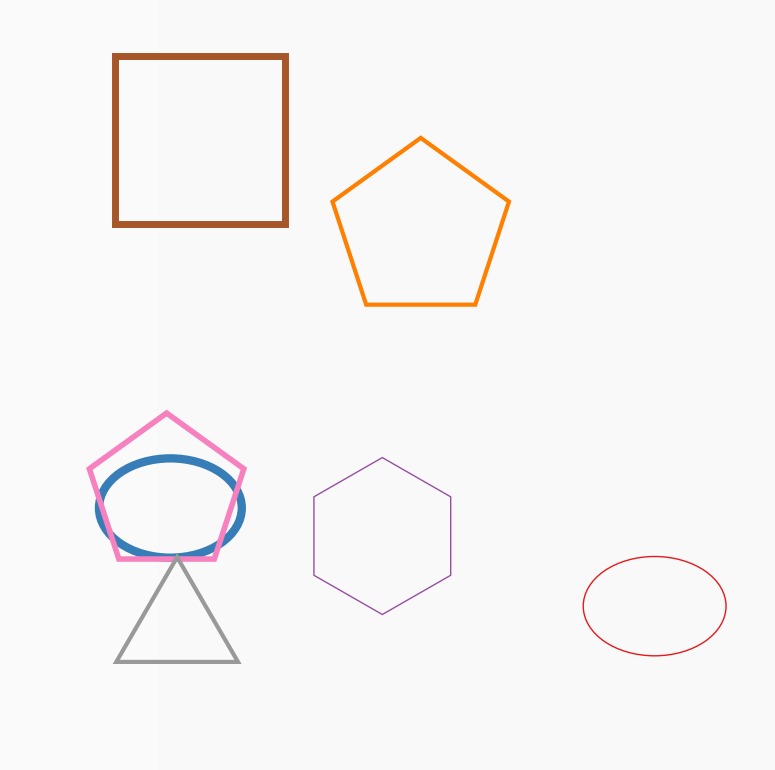[{"shape": "oval", "thickness": 0.5, "radius": 0.46, "center": [0.845, 0.213]}, {"shape": "oval", "thickness": 3, "radius": 0.46, "center": [0.22, 0.34]}, {"shape": "hexagon", "thickness": 0.5, "radius": 0.51, "center": [0.493, 0.304]}, {"shape": "pentagon", "thickness": 1.5, "radius": 0.6, "center": [0.543, 0.701]}, {"shape": "square", "thickness": 2.5, "radius": 0.55, "center": [0.258, 0.818]}, {"shape": "pentagon", "thickness": 2, "radius": 0.52, "center": [0.215, 0.359]}, {"shape": "triangle", "thickness": 1.5, "radius": 0.45, "center": [0.229, 0.186]}]